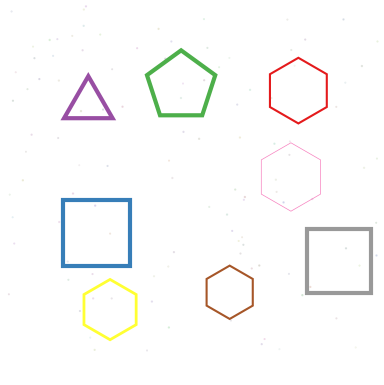[{"shape": "hexagon", "thickness": 1.5, "radius": 0.43, "center": [0.775, 0.765]}, {"shape": "square", "thickness": 3, "radius": 0.43, "center": [0.251, 0.395]}, {"shape": "pentagon", "thickness": 3, "radius": 0.47, "center": [0.47, 0.776]}, {"shape": "triangle", "thickness": 3, "radius": 0.36, "center": [0.229, 0.729]}, {"shape": "hexagon", "thickness": 2, "radius": 0.39, "center": [0.286, 0.196]}, {"shape": "hexagon", "thickness": 1.5, "radius": 0.35, "center": [0.597, 0.241]}, {"shape": "hexagon", "thickness": 0.5, "radius": 0.44, "center": [0.756, 0.54]}, {"shape": "square", "thickness": 3, "radius": 0.42, "center": [0.881, 0.322]}]